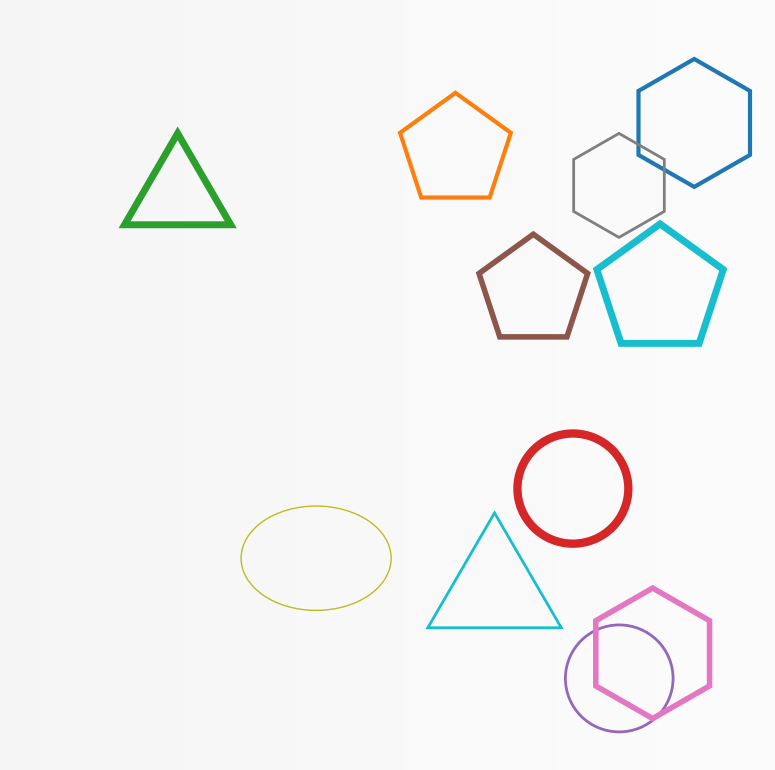[{"shape": "hexagon", "thickness": 1.5, "radius": 0.42, "center": [0.896, 0.84]}, {"shape": "pentagon", "thickness": 1.5, "radius": 0.38, "center": [0.588, 0.804]}, {"shape": "triangle", "thickness": 2.5, "radius": 0.4, "center": [0.229, 0.748]}, {"shape": "circle", "thickness": 3, "radius": 0.36, "center": [0.739, 0.365]}, {"shape": "circle", "thickness": 1, "radius": 0.35, "center": [0.799, 0.119]}, {"shape": "pentagon", "thickness": 2, "radius": 0.37, "center": [0.688, 0.622]}, {"shape": "hexagon", "thickness": 2, "radius": 0.42, "center": [0.842, 0.152]}, {"shape": "hexagon", "thickness": 1, "radius": 0.34, "center": [0.799, 0.759]}, {"shape": "oval", "thickness": 0.5, "radius": 0.48, "center": [0.408, 0.275]}, {"shape": "pentagon", "thickness": 2.5, "radius": 0.43, "center": [0.852, 0.623]}, {"shape": "triangle", "thickness": 1, "radius": 0.5, "center": [0.638, 0.234]}]